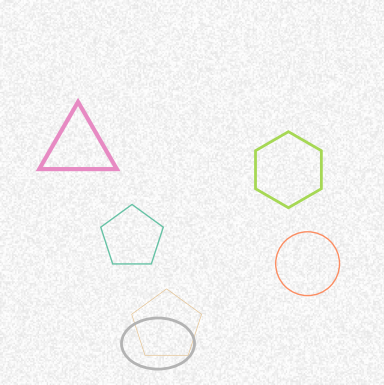[{"shape": "pentagon", "thickness": 1, "radius": 0.43, "center": [0.343, 0.384]}, {"shape": "circle", "thickness": 1, "radius": 0.41, "center": [0.799, 0.315]}, {"shape": "triangle", "thickness": 3, "radius": 0.58, "center": [0.203, 0.619]}, {"shape": "hexagon", "thickness": 2, "radius": 0.49, "center": [0.749, 0.559]}, {"shape": "pentagon", "thickness": 0.5, "radius": 0.48, "center": [0.433, 0.154]}, {"shape": "oval", "thickness": 2, "radius": 0.47, "center": [0.41, 0.108]}]